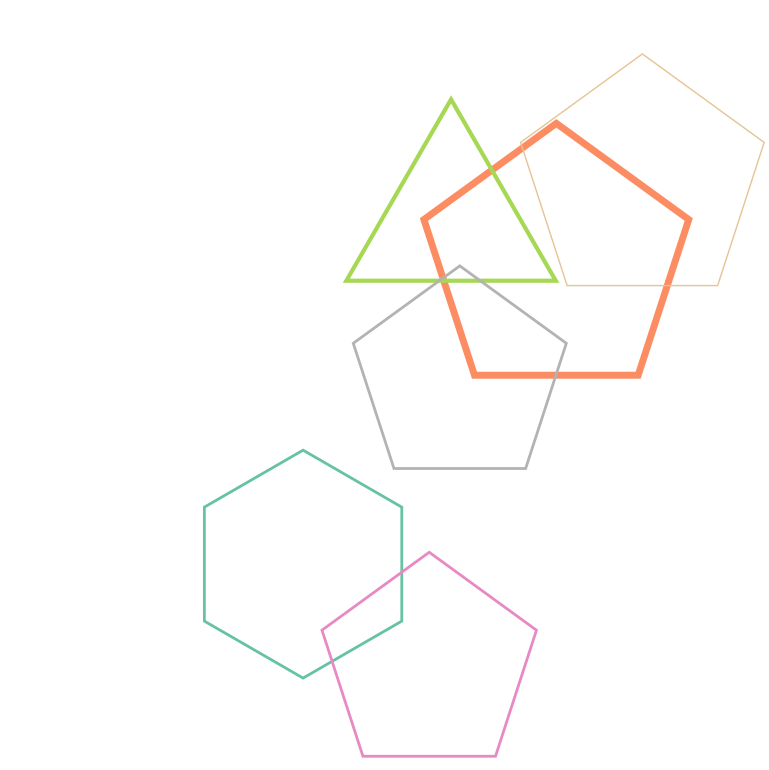[{"shape": "hexagon", "thickness": 1, "radius": 0.74, "center": [0.394, 0.267]}, {"shape": "pentagon", "thickness": 2.5, "radius": 0.9, "center": [0.722, 0.659]}, {"shape": "pentagon", "thickness": 1, "radius": 0.73, "center": [0.557, 0.136]}, {"shape": "triangle", "thickness": 1.5, "radius": 0.79, "center": [0.586, 0.714]}, {"shape": "pentagon", "thickness": 0.5, "radius": 0.83, "center": [0.834, 0.764]}, {"shape": "pentagon", "thickness": 1, "radius": 0.73, "center": [0.597, 0.509]}]